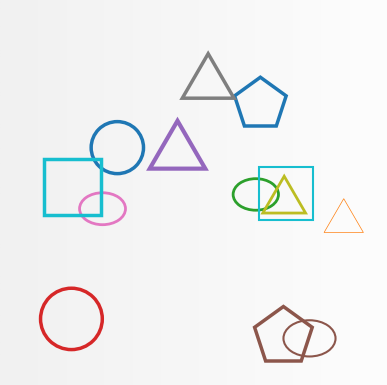[{"shape": "circle", "thickness": 2.5, "radius": 0.34, "center": [0.303, 0.617]}, {"shape": "pentagon", "thickness": 2.5, "radius": 0.35, "center": [0.672, 0.729]}, {"shape": "triangle", "thickness": 0.5, "radius": 0.29, "center": [0.887, 0.425]}, {"shape": "oval", "thickness": 2, "radius": 0.29, "center": [0.66, 0.495]}, {"shape": "circle", "thickness": 2.5, "radius": 0.4, "center": [0.184, 0.172]}, {"shape": "triangle", "thickness": 3, "radius": 0.41, "center": [0.458, 0.603]}, {"shape": "oval", "thickness": 1.5, "radius": 0.34, "center": [0.799, 0.121]}, {"shape": "pentagon", "thickness": 2.5, "radius": 0.39, "center": [0.731, 0.126]}, {"shape": "oval", "thickness": 2, "radius": 0.3, "center": [0.265, 0.458]}, {"shape": "triangle", "thickness": 2.5, "radius": 0.39, "center": [0.537, 0.783]}, {"shape": "triangle", "thickness": 2, "radius": 0.32, "center": [0.733, 0.478]}, {"shape": "square", "thickness": 2.5, "radius": 0.37, "center": [0.186, 0.514]}, {"shape": "square", "thickness": 1.5, "radius": 0.35, "center": [0.739, 0.498]}]